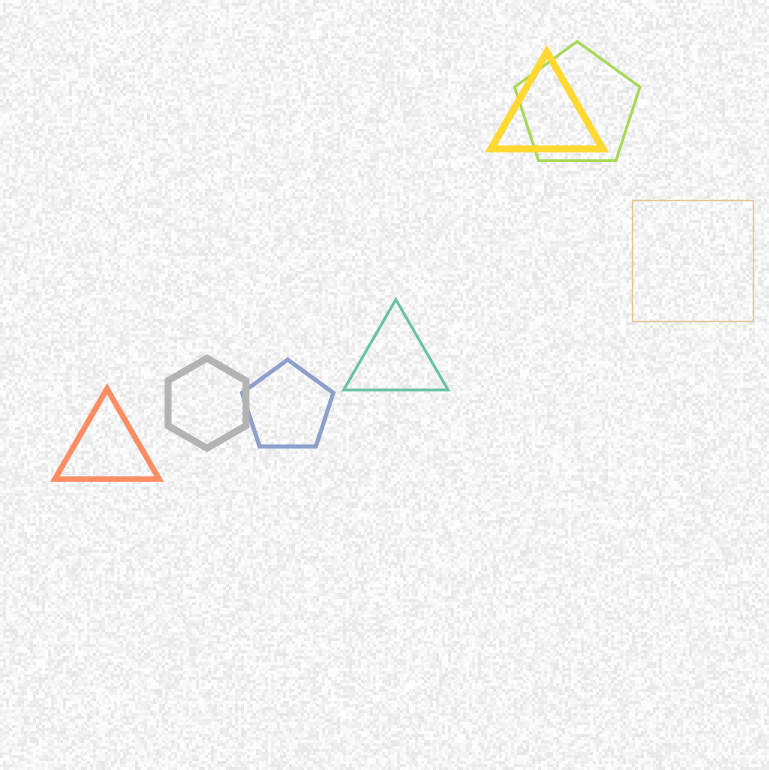[{"shape": "triangle", "thickness": 1, "radius": 0.39, "center": [0.514, 0.533]}, {"shape": "triangle", "thickness": 2, "radius": 0.39, "center": [0.139, 0.417]}, {"shape": "pentagon", "thickness": 1.5, "radius": 0.31, "center": [0.374, 0.471]}, {"shape": "pentagon", "thickness": 1, "radius": 0.43, "center": [0.75, 0.861]}, {"shape": "triangle", "thickness": 2.5, "radius": 0.42, "center": [0.71, 0.849]}, {"shape": "square", "thickness": 0.5, "radius": 0.39, "center": [0.899, 0.661]}, {"shape": "hexagon", "thickness": 2.5, "radius": 0.29, "center": [0.269, 0.476]}]